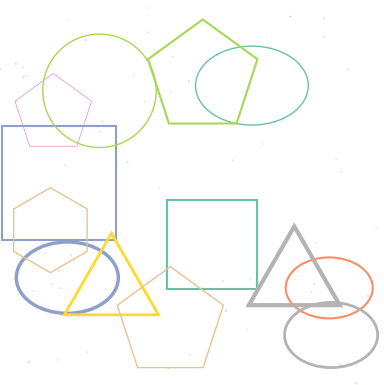[{"shape": "oval", "thickness": 1, "radius": 0.73, "center": [0.654, 0.778]}, {"shape": "square", "thickness": 1.5, "radius": 0.58, "center": [0.551, 0.365]}, {"shape": "oval", "thickness": 1.5, "radius": 0.57, "center": [0.855, 0.252]}, {"shape": "oval", "thickness": 2.5, "radius": 0.66, "center": [0.175, 0.279]}, {"shape": "square", "thickness": 1.5, "radius": 0.74, "center": [0.153, 0.524]}, {"shape": "pentagon", "thickness": 0.5, "radius": 0.52, "center": [0.138, 0.705]}, {"shape": "pentagon", "thickness": 1.5, "radius": 0.75, "center": [0.527, 0.8]}, {"shape": "circle", "thickness": 1, "radius": 0.74, "center": [0.258, 0.764]}, {"shape": "triangle", "thickness": 2, "radius": 0.71, "center": [0.289, 0.253]}, {"shape": "hexagon", "thickness": 1, "radius": 0.55, "center": [0.131, 0.402]}, {"shape": "pentagon", "thickness": 1, "radius": 0.72, "center": [0.442, 0.162]}, {"shape": "triangle", "thickness": 3, "radius": 0.68, "center": [0.764, 0.276]}, {"shape": "oval", "thickness": 2, "radius": 0.6, "center": [0.86, 0.13]}]